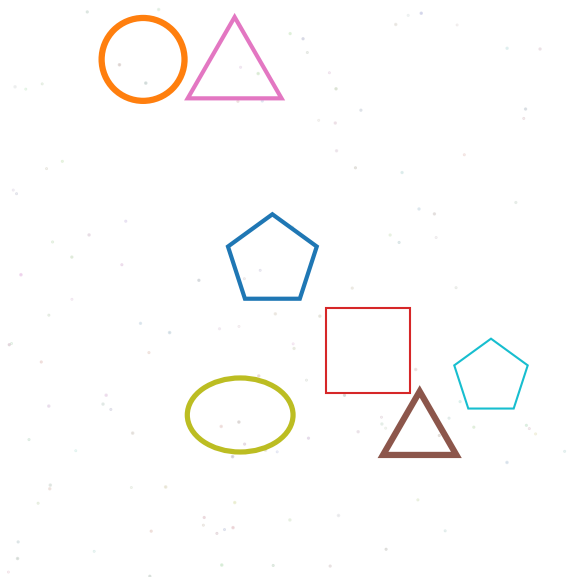[{"shape": "pentagon", "thickness": 2, "radius": 0.4, "center": [0.472, 0.547]}, {"shape": "circle", "thickness": 3, "radius": 0.36, "center": [0.248, 0.896]}, {"shape": "square", "thickness": 1, "radius": 0.36, "center": [0.637, 0.392]}, {"shape": "triangle", "thickness": 3, "radius": 0.37, "center": [0.727, 0.248]}, {"shape": "triangle", "thickness": 2, "radius": 0.47, "center": [0.406, 0.876]}, {"shape": "oval", "thickness": 2.5, "radius": 0.46, "center": [0.416, 0.281]}, {"shape": "pentagon", "thickness": 1, "radius": 0.33, "center": [0.85, 0.346]}]